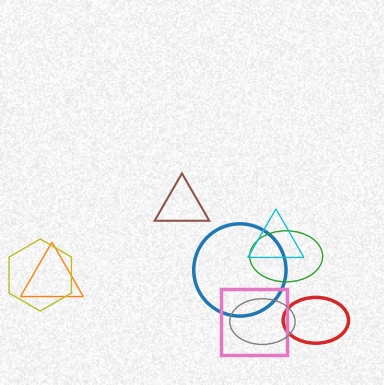[{"shape": "circle", "thickness": 2.5, "radius": 0.6, "center": [0.623, 0.299]}, {"shape": "triangle", "thickness": 1, "radius": 0.47, "center": [0.135, 0.277]}, {"shape": "oval", "thickness": 1, "radius": 0.47, "center": [0.743, 0.334]}, {"shape": "oval", "thickness": 2.5, "radius": 0.42, "center": [0.82, 0.168]}, {"shape": "triangle", "thickness": 1.5, "radius": 0.41, "center": [0.473, 0.468]}, {"shape": "square", "thickness": 2.5, "radius": 0.43, "center": [0.659, 0.164]}, {"shape": "oval", "thickness": 1, "radius": 0.42, "center": [0.682, 0.165]}, {"shape": "hexagon", "thickness": 1, "radius": 0.47, "center": [0.104, 0.286]}, {"shape": "triangle", "thickness": 1, "radius": 0.42, "center": [0.717, 0.373]}]